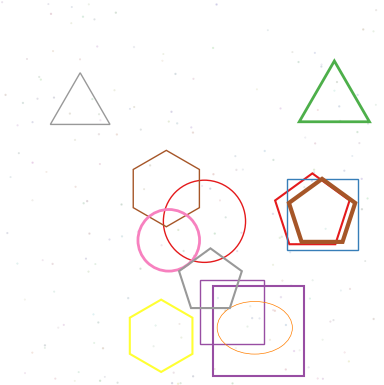[{"shape": "circle", "thickness": 1, "radius": 0.53, "center": [0.531, 0.425]}, {"shape": "pentagon", "thickness": 1.5, "radius": 0.51, "center": [0.811, 0.448]}, {"shape": "square", "thickness": 1, "radius": 0.46, "center": [0.838, 0.444]}, {"shape": "triangle", "thickness": 2, "radius": 0.53, "center": [0.868, 0.736]}, {"shape": "square", "thickness": 1.5, "radius": 0.59, "center": [0.671, 0.14]}, {"shape": "square", "thickness": 1, "radius": 0.41, "center": [0.602, 0.189]}, {"shape": "oval", "thickness": 0.5, "radius": 0.49, "center": [0.662, 0.149]}, {"shape": "hexagon", "thickness": 1.5, "radius": 0.47, "center": [0.419, 0.128]}, {"shape": "hexagon", "thickness": 1, "radius": 0.5, "center": [0.432, 0.51]}, {"shape": "pentagon", "thickness": 3, "radius": 0.45, "center": [0.837, 0.445]}, {"shape": "circle", "thickness": 2, "radius": 0.4, "center": [0.438, 0.376]}, {"shape": "pentagon", "thickness": 1.5, "radius": 0.43, "center": [0.547, 0.269]}, {"shape": "triangle", "thickness": 1, "radius": 0.45, "center": [0.208, 0.722]}]